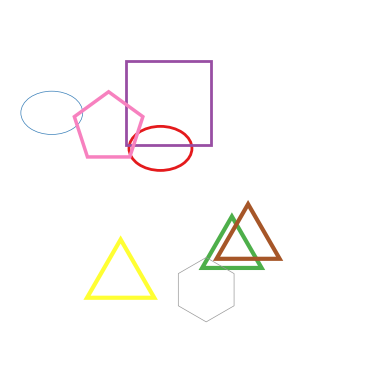[{"shape": "oval", "thickness": 2, "radius": 0.41, "center": [0.417, 0.615]}, {"shape": "oval", "thickness": 0.5, "radius": 0.4, "center": [0.134, 0.707]}, {"shape": "triangle", "thickness": 3, "radius": 0.45, "center": [0.602, 0.349]}, {"shape": "square", "thickness": 2, "radius": 0.55, "center": [0.438, 0.733]}, {"shape": "triangle", "thickness": 3, "radius": 0.5, "center": [0.313, 0.277]}, {"shape": "triangle", "thickness": 3, "radius": 0.47, "center": [0.644, 0.375]}, {"shape": "pentagon", "thickness": 2.5, "radius": 0.47, "center": [0.282, 0.668]}, {"shape": "hexagon", "thickness": 0.5, "radius": 0.42, "center": [0.536, 0.248]}]